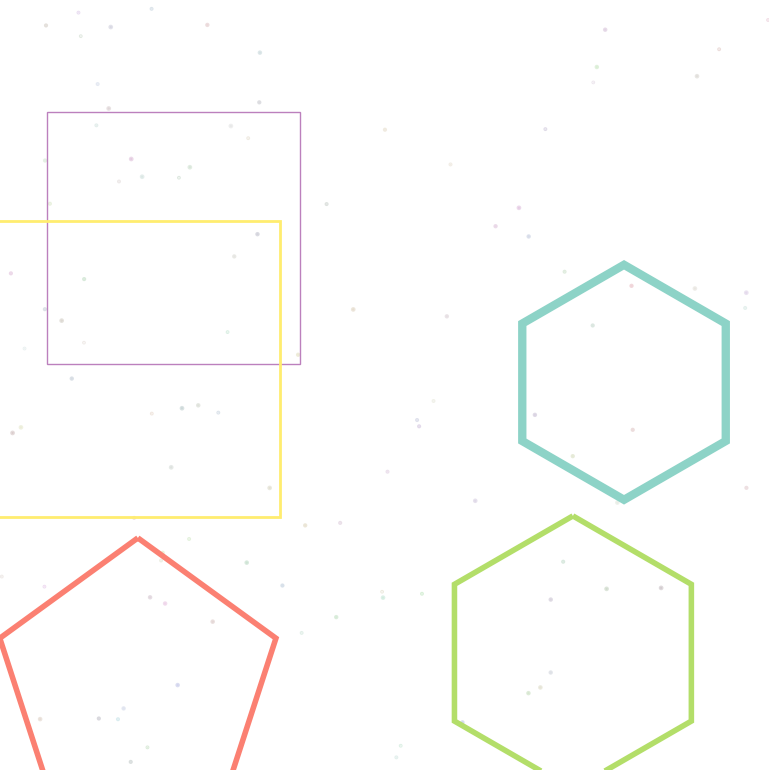[{"shape": "hexagon", "thickness": 3, "radius": 0.76, "center": [0.81, 0.504]}, {"shape": "pentagon", "thickness": 2, "radius": 0.94, "center": [0.179, 0.113]}, {"shape": "hexagon", "thickness": 2, "radius": 0.89, "center": [0.744, 0.152]}, {"shape": "square", "thickness": 0.5, "radius": 0.82, "center": [0.226, 0.691]}, {"shape": "square", "thickness": 1, "radius": 0.96, "center": [0.172, 0.52]}]